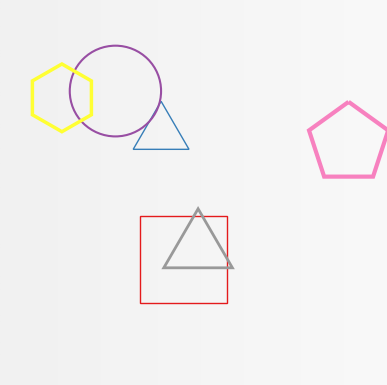[{"shape": "square", "thickness": 1, "radius": 0.56, "center": [0.474, 0.325]}, {"shape": "triangle", "thickness": 1, "radius": 0.42, "center": [0.416, 0.654]}, {"shape": "circle", "thickness": 1.5, "radius": 0.59, "center": [0.298, 0.764]}, {"shape": "hexagon", "thickness": 2.5, "radius": 0.44, "center": [0.16, 0.746]}, {"shape": "pentagon", "thickness": 3, "radius": 0.54, "center": [0.9, 0.628]}, {"shape": "triangle", "thickness": 2, "radius": 0.51, "center": [0.511, 0.355]}]